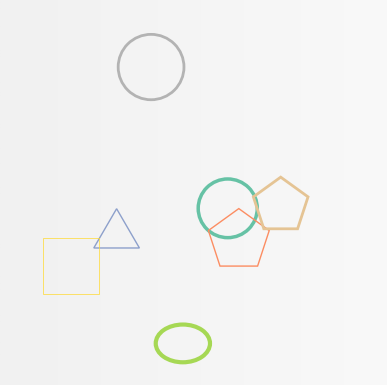[{"shape": "circle", "thickness": 2.5, "radius": 0.38, "center": [0.588, 0.459]}, {"shape": "pentagon", "thickness": 1, "radius": 0.41, "center": [0.616, 0.376]}, {"shape": "triangle", "thickness": 1, "radius": 0.34, "center": [0.301, 0.39]}, {"shape": "oval", "thickness": 3, "radius": 0.35, "center": [0.472, 0.108]}, {"shape": "square", "thickness": 0.5, "radius": 0.36, "center": [0.182, 0.309]}, {"shape": "pentagon", "thickness": 2, "radius": 0.37, "center": [0.724, 0.466]}, {"shape": "circle", "thickness": 2, "radius": 0.42, "center": [0.39, 0.826]}]